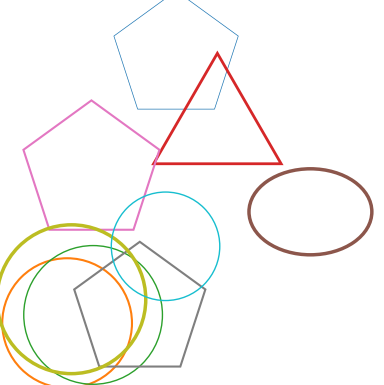[{"shape": "pentagon", "thickness": 0.5, "radius": 0.85, "center": [0.457, 0.854]}, {"shape": "circle", "thickness": 1.5, "radius": 0.84, "center": [0.174, 0.161]}, {"shape": "circle", "thickness": 1, "radius": 0.9, "center": [0.242, 0.182]}, {"shape": "triangle", "thickness": 2, "radius": 0.96, "center": [0.565, 0.67]}, {"shape": "oval", "thickness": 2.5, "radius": 0.8, "center": [0.806, 0.45]}, {"shape": "pentagon", "thickness": 1.5, "radius": 0.93, "center": [0.238, 0.553]}, {"shape": "pentagon", "thickness": 1.5, "radius": 0.9, "center": [0.363, 0.193]}, {"shape": "circle", "thickness": 2.5, "radius": 0.97, "center": [0.185, 0.223]}, {"shape": "circle", "thickness": 1, "radius": 0.7, "center": [0.43, 0.36]}]